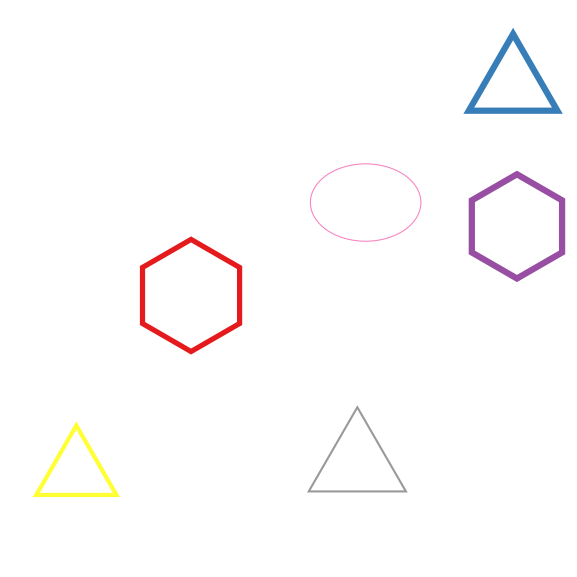[{"shape": "hexagon", "thickness": 2.5, "radius": 0.49, "center": [0.331, 0.487]}, {"shape": "triangle", "thickness": 3, "radius": 0.44, "center": [0.888, 0.852]}, {"shape": "hexagon", "thickness": 3, "radius": 0.45, "center": [0.895, 0.607]}, {"shape": "triangle", "thickness": 2, "radius": 0.4, "center": [0.132, 0.182]}, {"shape": "oval", "thickness": 0.5, "radius": 0.48, "center": [0.633, 0.648]}, {"shape": "triangle", "thickness": 1, "radius": 0.49, "center": [0.619, 0.197]}]